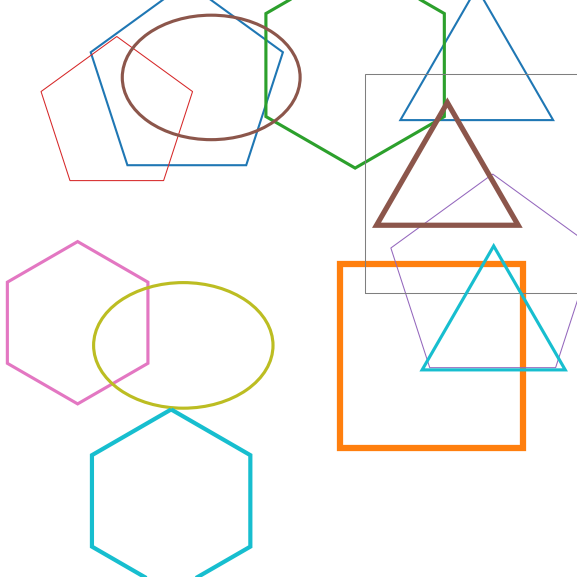[{"shape": "pentagon", "thickness": 1, "radius": 0.87, "center": [0.323, 0.855]}, {"shape": "triangle", "thickness": 1, "radius": 0.76, "center": [0.826, 0.868]}, {"shape": "square", "thickness": 3, "radius": 0.79, "center": [0.747, 0.383]}, {"shape": "hexagon", "thickness": 1.5, "radius": 0.89, "center": [0.615, 0.886]}, {"shape": "pentagon", "thickness": 0.5, "radius": 0.69, "center": [0.202, 0.798]}, {"shape": "pentagon", "thickness": 0.5, "radius": 0.93, "center": [0.853, 0.512]}, {"shape": "oval", "thickness": 1.5, "radius": 0.77, "center": [0.366, 0.865]}, {"shape": "triangle", "thickness": 2.5, "radius": 0.71, "center": [0.775, 0.68]}, {"shape": "hexagon", "thickness": 1.5, "radius": 0.7, "center": [0.134, 0.44]}, {"shape": "square", "thickness": 0.5, "radius": 0.95, "center": [0.821, 0.681]}, {"shape": "oval", "thickness": 1.5, "radius": 0.78, "center": [0.317, 0.401]}, {"shape": "triangle", "thickness": 1.5, "radius": 0.72, "center": [0.855, 0.43]}, {"shape": "hexagon", "thickness": 2, "radius": 0.79, "center": [0.296, 0.132]}]